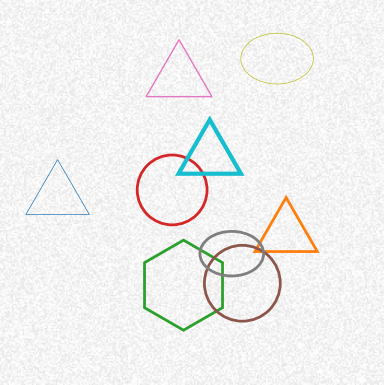[{"shape": "triangle", "thickness": 0.5, "radius": 0.48, "center": [0.15, 0.49]}, {"shape": "triangle", "thickness": 2, "radius": 0.47, "center": [0.743, 0.393]}, {"shape": "hexagon", "thickness": 2, "radius": 0.58, "center": [0.477, 0.259]}, {"shape": "circle", "thickness": 2, "radius": 0.45, "center": [0.447, 0.507]}, {"shape": "circle", "thickness": 2, "radius": 0.49, "center": [0.629, 0.264]}, {"shape": "triangle", "thickness": 1, "radius": 0.49, "center": [0.465, 0.798]}, {"shape": "oval", "thickness": 2, "radius": 0.41, "center": [0.602, 0.341]}, {"shape": "oval", "thickness": 0.5, "radius": 0.47, "center": [0.72, 0.848]}, {"shape": "triangle", "thickness": 3, "radius": 0.47, "center": [0.545, 0.596]}]